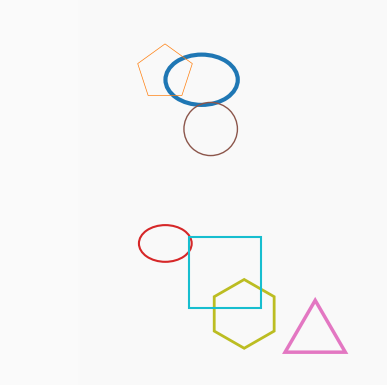[{"shape": "oval", "thickness": 3, "radius": 0.47, "center": [0.52, 0.793]}, {"shape": "pentagon", "thickness": 0.5, "radius": 0.37, "center": [0.426, 0.812]}, {"shape": "oval", "thickness": 1.5, "radius": 0.34, "center": [0.427, 0.368]}, {"shape": "circle", "thickness": 1, "radius": 0.35, "center": [0.544, 0.665]}, {"shape": "triangle", "thickness": 2.5, "radius": 0.45, "center": [0.813, 0.13]}, {"shape": "hexagon", "thickness": 2, "radius": 0.45, "center": [0.63, 0.185]}, {"shape": "square", "thickness": 1.5, "radius": 0.46, "center": [0.581, 0.292]}]